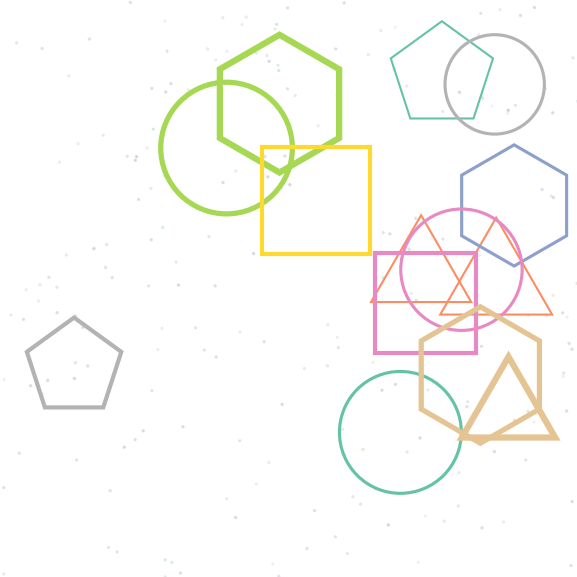[{"shape": "circle", "thickness": 1.5, "radius": 0.53, "center": [0.693, 0.25]}, {"shape": "pentagon", "thickness": 1, "radius": 0.47, "center": [0.765, 0.869]}, {"shape": "triangle", "thickness": 1, "radius": 0.56, "center": [0.859, 0.51]}, {"shape": "triangle", "thickness": 1, "radius": 0.5, "center": [0.729, 0.526]}, {"shape": "hexagon", "thickness": 1.5, "radius": 0.52, "center": [0.89, 0.643]}, {"shape": "circle", "thickness": 1.5, "radius": 0.53, "center": [0.799, 0.532]}, {"shape": "square", "thickness": 2, "radius": 0.43, "center": [0.736, 0.475]}, {"shape": "circle", "thickness": 2.5, "radius": 0.57, "center": [0.392, 0.743]}, {"shape": "hexagon", "thickness": 3, "radius": 0.6, "center": [0.484, 0.82]}, {"shape": "square", "thickness": 2, "radius": 0.47, "center": [0.547, 0.652]}, {"shape": "triangle", "thickness": 3, "radius": 0.47, "center": [0.881, 0.288]}, {"shape": "hexagon", "thickness": 2.5, "radius": 0.59, "center": [0.832, 0.35]}, {"shape": "pentagon", "thickness": 2, "radius": 0.43, "center": [0.128, 0.363]}, {"shape": "circle", "thickness": 1.5, "radius": 0.43, "center": [0.857, 0.853]}]